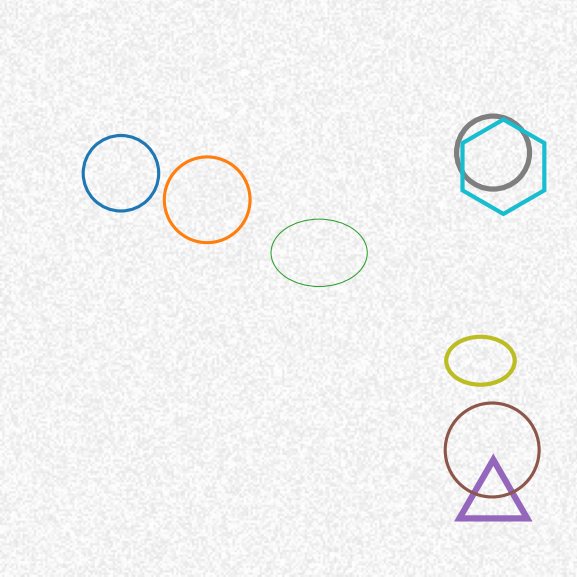[{"shape": "circle", "thickness": 1.5, "radius": 0.33, "center": [0.209, 0.699]}, {"shape": "circle", "thickness": 1.5, "radius": 0.37, "center": [0.359, 0.653]}, {"shape": "oval", "thickness": 0.5, "radius": 0.42, "center": [0.553, 0.561]}, {"shape": "triangle", "thickness": 3, "radius": 0.34, "center": [0.854, 0.135]}, {"shape": "circle", "thickness": 1.5, "radius": 0.41, "center": [0.852, 0.22]}, {"shape": "circle", "thickness": 2.5, "radius": 0.32, "center": [0.854, 0.735]}, {"shape": "oval", "thickness": 2, "radius": 0.3, "center": [0.832, 0.374]}, {"shape": "hexagon", "thickness": 2, "radius": 0.41, "center": [0.872, 0.71]}]